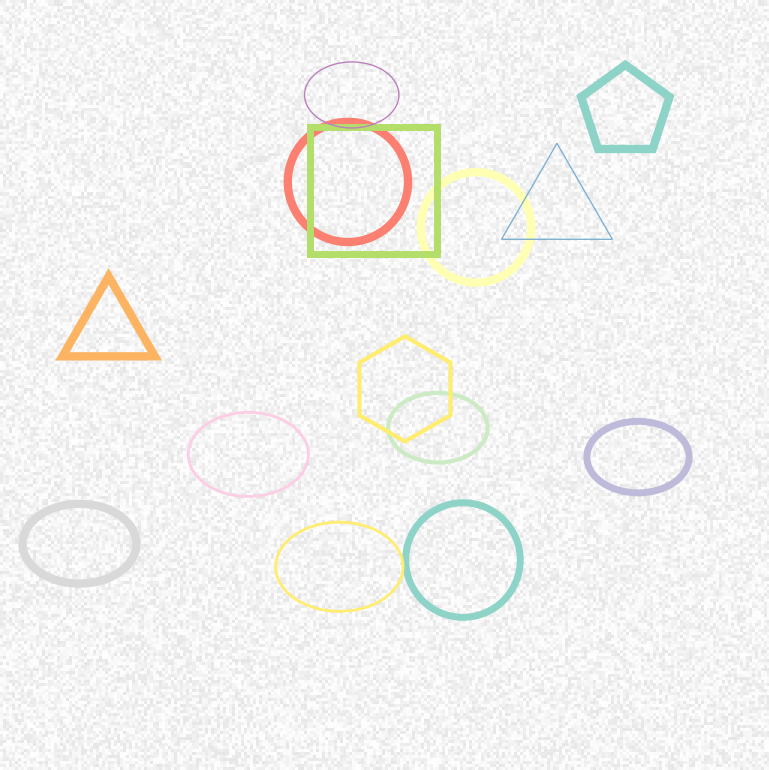[{"shape": "pentagon", "thickness": 3, "radius": 0.3, "center": [0.812, 0.855]}, {"shape": "circle", "thickness": 2.5, "radius": 0.37, "center": [0.601, 0.273]}, {"shape": "circle", "thickness": 3, "radius": 0.36, "center": [0.618, 0.705]}, {"shape": "oval", "thickness": 2.5, "radius": 0.33, "center": [0.829, 0.406]}, {"shape": "circle", "thickness": 3, "radius": 0.39, "center": [0.452, 0.764]}, {"shape": "triangle", "thickness": 0.5, "radius": 0.42, "center": [0.723, 0.731]}, {"shape": "triangle", "thickness": 3, "radius": 0.35, "center": [0.141, 0.572]}, {"shape": "square", "thickness": 2.5, "radius": 0.41, "center": [0.486, 0.752]}, {"shape": "oval", "thickness": 1, "radius": 0.39, "center": [0.323, 0.41]}, {"shape": "oval", "thickness": 3, "radius": 0.37, "center": [0.103, 0.294]}, {"shape": "oval", "thickness": 0.5, "radius": 0.31, "center": [0.457, 0.877]}, {"shape": "oval", "thickness": 1.5, "radius": 0.32, "center": [0.569, 0.445]}, {"shape": "oval", "thickness": 1, "radius": 0.41, "center": [0.441, 0.264]}, {"shape": "hexagon", "thickness": 1.5, "radius": 0.34, "center": [0.526, 0.495]}]